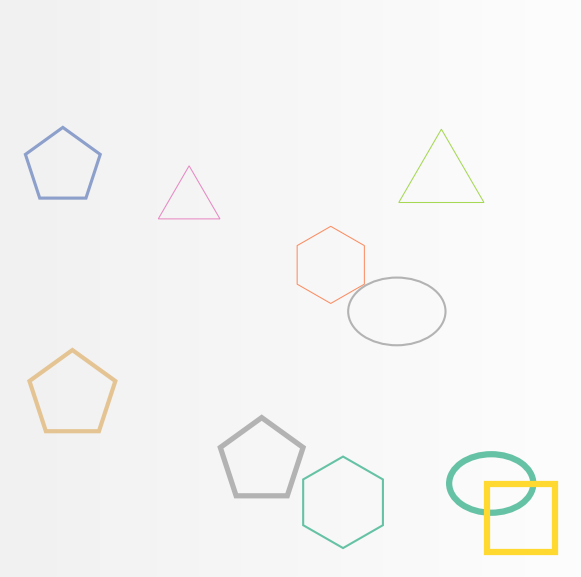[{"shape": "hexagon", "thickness": 1, "radius": 0.4, "center": [0.59, 0.129]}, {"shape": "oval", "thickness": 3, "radius": 0.36, "center": [0.845, 0.162]}, {"shape": "hexagon", "thickness": 0.5, "radius": 0.33, "center": [0.569, 0.54]}, {"shape": "pentagon", "thickness": 1.5, "radius": 0.34, "center": [0.108, 0.711]}, {"shape": "triangle", "thickness": 0.5, "radius": 0.31, "center": [0.325, 0.651]}, {"shape": "triangle", "thickness": 0.5, "radius": 0.42, "center": [0.759, 0.691]}, {"shape": "square", "thickness": 3, "radius": 0.29, "center": [0.897, 0.102]}, {"shape": "pentagon", "thickness": 2, "radius": 0.39, "center": [0.125, 0.315]}, {"shape": "pentagon", "thickness": 2.5, "radius": 0.37, "center": [0.45, 0.201]}, {"shape": "oval", "thickness": 1, "radius": 0.42, "center": [0.683, 0.46]}]